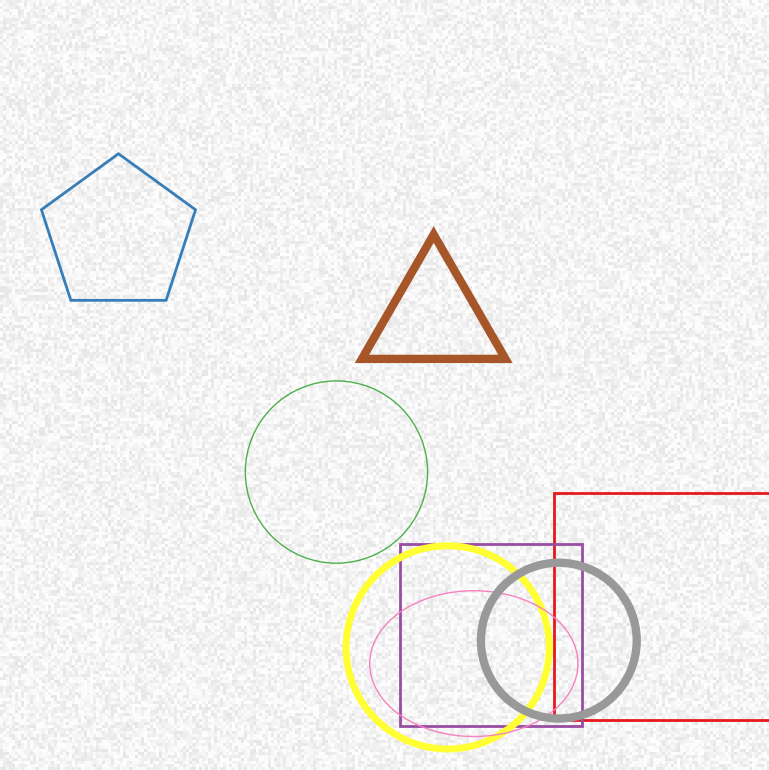[{"shape": "square", "thickness": 1, "radius": 0.74, "center": [0.867, 0.212]}, {"shape": "pentagon", "thickness": 1, "radius": 0.53, "center": [0.154, 0.695]}, {"shape": "circle", "thickness": 0.5, "radius": 0.59, "center": [0.437, 0.387]}, {"shape": "square", "thickness": 1, "radius": 0.59, "center": [0.637, 0.175]}, {"shape": "circle", "thickness": 2.5, "radius": 0.66, "center": [0.581, 0.159]}, {"shape": "triangle", "thickness": 3, "radius": 0.54, "center": [0.563, 0.588]}, {"shape": "oval", "thickness": 0.5, "radius": 0.68, "center": [0.615, 0.138]}, {"shape": "circle", "thickness": 3, "radius": 0.51, "center": [0.726, 0.168]}]